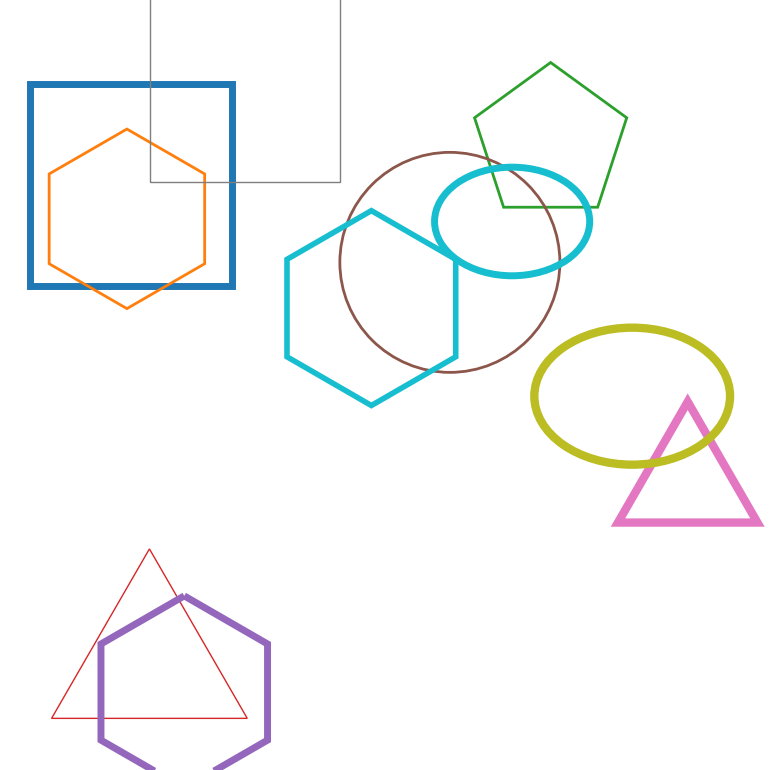[{"shape": "square", "thickness": 2.5, "radius": 0.66, "center": [0.17, 0.759]}, {"shape": "hexagon", "thickness": 1, "radius": 0.58, "center": [0.165, 0.716]}, {"shape": "pentagon", "thickness": 1, "radius": 0.52, "center": [0.715, 0.815]}, {"shape": "triangle", "thickness": 0.5, "radius": 0.73, "center": [0.194, 0.14]}, {"shape": "hexagon", "thickness": 2.5, "radius": 0.62, "center": [0.239, 0.101]}, {"shape": "circle", "thickness": 1, "radius": 0.71, "center": [0.584, 0.659]}, {"shape": "triangle", "thickness": 3, "radius": 0.52, "center": [0.893, 0.374]}, {"shape": "square", "thickness": 0.5, "radius": 0.62, "center": [0.319, 0.887]}, {"shape": "oval", "thickness": 3, "radius": 0.64, "center": [0.821, 0.486]}, {"shape": "oval", "thickness": 2.5, "radius": 0.5, "center": [0.665, 0.712]}, {"shape": "hexagon", "thickness": 2, "radius": 0.63, "center": [0.482, 0.6]}]